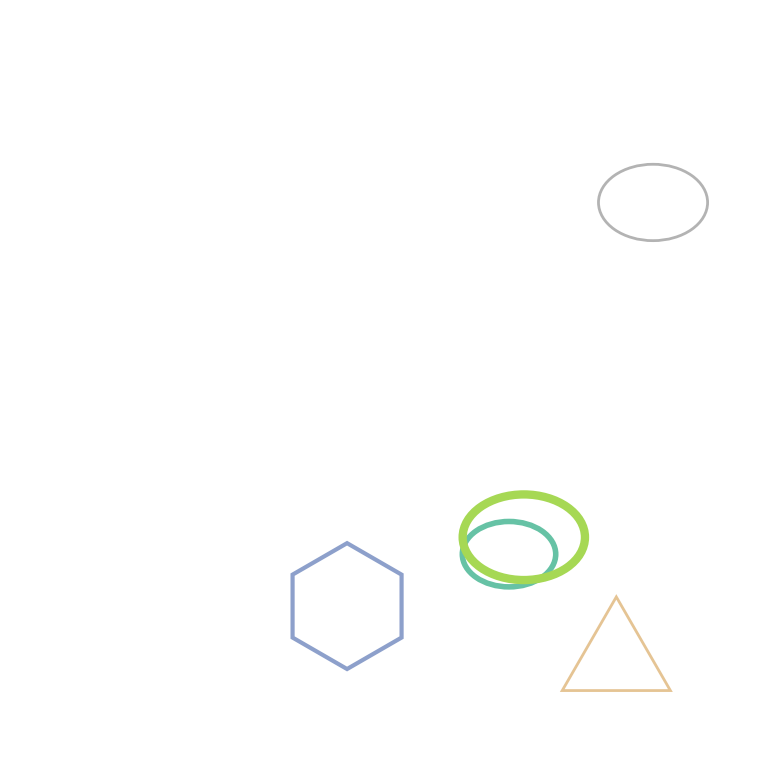[{"shape": "oval", "thickness": 2, "radius": 0.3, "center": [0.661, 0.28]}, {"shape": "hexagon", "thickness": 1.5, "radius": 0.41, "center": [0.451, 0.213]}, {"shape": "oval", "thickness": 3, "radius": 0.4, "center": [0.68, 0.302]}, {"shape": "triangle", "thickness": 1, "radius": 0.41, "center": [0.8, 0.144]}, {"shape": "oval", "thickness": 1, "radius": 0.35, "center": [0.848, 0.737]}]